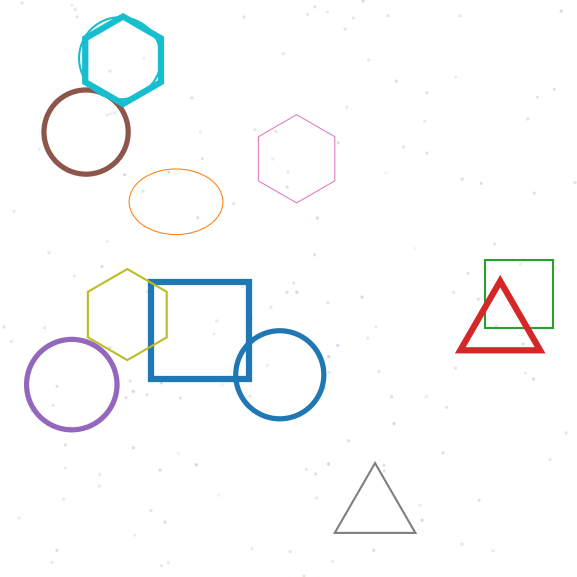[{"shape": "square", "thickness": 3, "radius": 0.42, "center": [0.346, 0.427]}, {"shape": "circle", "thickness": 2.5, "radius": 0.38, "center": [0.484, 0.35]}, {"shape": "oval", "thickness": 0.5, "radius": 0.41, "center": [0.305, 0.65]}, {"shape": "square", "thickness": 1, "radius": 0.3, "center": [0.899, 0.49]}, {"shape": "triangle", "thickness": 3, "radius": 0.4, "center": [0.866, 0.432]}, {"shape": "circle", "thickness": 2.5, "radius": 0.39, "center": [0.124, 0.333]}, {"shape": "circle", "thickness": 2.5, "radius": 0.36, "center": [0.149, 0.77]}, {"shape": "hexagon", "thickness": 0.5, "radius": 0.38, "center": [0.514, 0.724]}, {"shape": "triangle", "thickness": 1, "radius": 0.4, "center": [0.649, 0.117]}, {"shape": "hexagon", "thickness": 1, "radius": 0.39, "center": [0.22, 0.454]}, {"shape": "circle", "thickness": 1, "radius": 0.36, "center": [0.208, 0.898]}, {"shape": "hexagon", "thickness": 3, "radius": 0.38, "center": [0.213, 0.895]}]